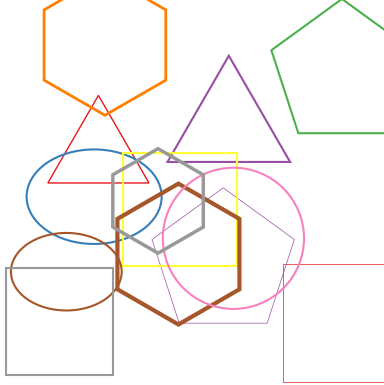[{"shape": "triangle", "thickness": 1, "radius": 0.76, "center": [0.256, 0.601]}, {"shape": "square", "thickness": 0.5, "radius": 0.76, "center": [0.887, 0.161]}, {"shape": "oval", "thickness": 1.5, "radius": 0.88, "center": [0.244, 0.489]}, {"shape": "pentagon", "thickness": 1.5, "radius": 0.96, "center": [0.888, 0.81]}, {"shape": "triangle", "thickness": 1.5, "radius": 0.92, "center": [0.594, 0.671]}, {"shape": "pentagon", "thickness": 0.5, "radius": 0.97, "center": [0.58, 0.318]}, {"shape": "hexagon", "thickness": 2, "radius": 0.91, "center": [0.273, 0.883]}, {"shape": "square", "thickness": 1.5, "radius": 0.74, "center": [0.468, 0.455]}, {"shape": "oval", "thickness": 1.5, "radius": 0.72, "center": [0.172, 0.294]}, {"shape": "hexagon", "thickness": 3, "radius": 0.91, "center": [0.463, 0.34]}, {"shape": "circle", "thickness": 1.5, "radius": 0.92, "center": [0.606, 0.381]}, {"shape": "square", "thickness": 1.5, "radius": 0.69, "center": [0.154, 0.165]}, {"shape": "hexagon", "thickness": 2.5, "radius": 0.68, "center": [0.411, 0.478]}]